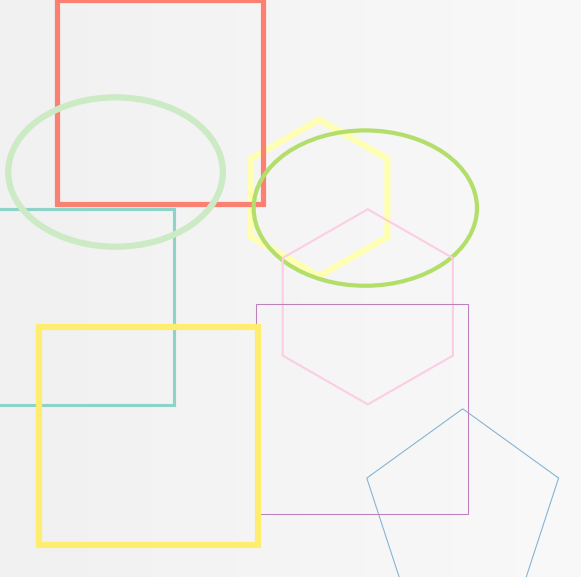[{"shape": "square", "thickness": 1.5, "radius": 0.85, "center": [0.13, 0.468]}, {"shape": "hexagon", "thickness": 3, "radius": 0.68, "center": [0.549, 0.657]}, {"shape": "square", "thickness": 2.5, "radius": 0.88, "center": [0.275, 0.822]}, {"shape": "pentagon", "thickness": 0.5, "radius": 0.87, "center": [0.796, 0.118]}, {"shape": "oval", "thickness": 2, "radius": 0.96, "center": [0.629, 0.639]}, {"shape": "hexagon", "thickness": 1, "radius": 0.85, "center": [0.633, 0.468]}, {"shape": "square", "thickness": 0.5, "radius": 0.91, "center": [0.623, 0.291]}, {"shape": "oval", "thickness": 3, "radius": 0.92, "center": [0.199, 0.701]}, {"shape": "square", "thickness": 3, "radius": 0.94, "center": [0.255, 0.244]}]